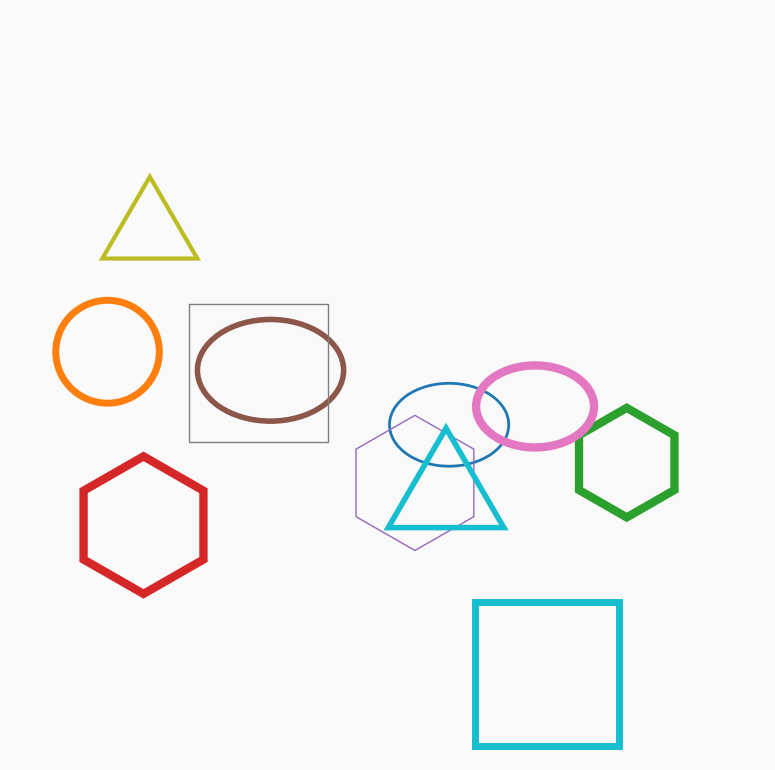[{"shape": "oval", "thickness": 1, "radius": 0.38, "center": [0.579, 0.448]}, {"shape": "circle", "thickness": 2.5, "radius": 0.33, "center": [0.139, 0.543]}, {"shape": "hexagon", "thickness": 3, "radius": 0.36, "center": [0.809, 0.399]}, {"shape": "hexagon", "thickness": 3, "radius": 0.45, "center": [0.185, 0.318]}, {"shape": "hexagon", "thickness": 0.5, "radius": 0.44, "center": [0.535, 0.373]}, {"shape": "oval", "thickness": 2, "radius": 0.47, "center": [0.349, 0.519]}, {"shape": "oval", "thickness": 3, "radius": 0.38, "center": [0.69, 0.472]}, {"shape": "square", "thickness": 0.5, "radius": 0.45, "center": [0.333, 0.515]}, {"shape": "triangle", "thickness": 1.5, "radius": 0.35, "center": [0.193, 0.7]}, {"shape": "triangle", "thickness": 2, "radius": 0.43, "center": [0.576, 0.358]}, {"shape": "square", "thickness": 2.5, "radius": 0.47, "center": [0.706, 0.124]}]